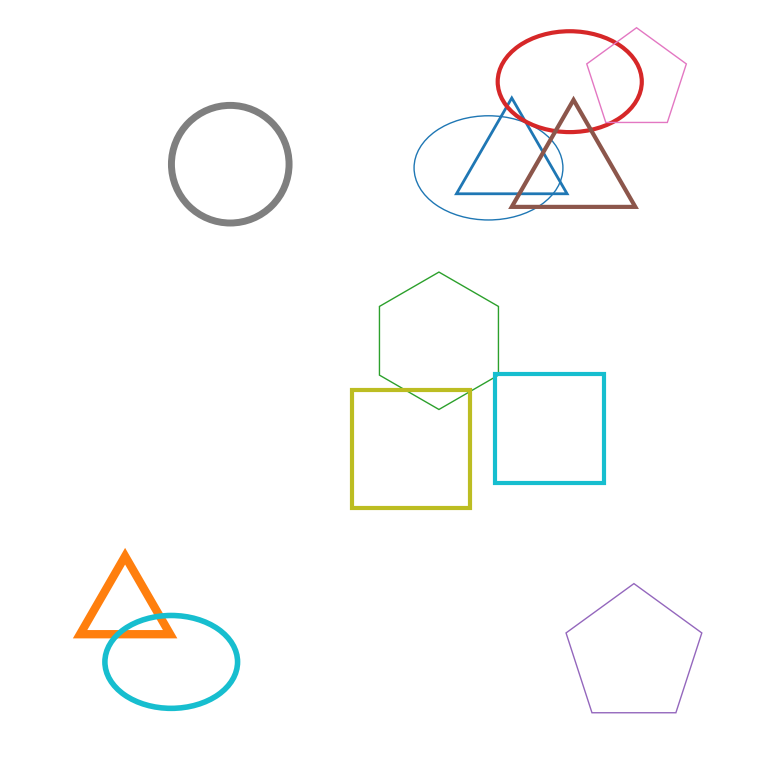[{"shape": "oval", "thickness": 0.5, "radius": 0.48, "center": [0.634, 0.782]}, {"shape": "triangle", "thickness": 1, "radius": 0.41, "center": [0.665, 0.79]}, {"shape": "triangle", "thickness": 3, "radius": 0.34, "center": [0.162, 0.21]}, {"shape": "hexagon", "thickness": 0.5, "radius": 0.45, "center": [0.57, 0.557]}, {"shape": "oval", "thickness": 1.5, "radius": 0.47, "center": [0.74, 0.894]}, {"shape": "pentagon", "thickness": 0.5, "radius": 0.46, "center": [0.823, 0.149]}, {"shape": "triangle", "thickness": 1.5, "radius": 0.46, "center": [0.745, 0.778]}, {"shape": "pentagon", "thickness": 0.5, "radius": 0.34, "center": [0.827, 0.896]}, {"shape": "circle", "thickness": 2.5, "radius": 0.38, "center": [0.299, 0.787]}, {"shape": "square", "thickness": 1.5, "radius": 0.38, "center": [0.534, 0.416]}, {"shape": "square", "thickness": 1.5, "radius": 0.35, "center": [0.713, 0.444]}, {"shape": "oval", "thickness": 2, "radius": 0.43, "center": [0.222, 0.14]}]